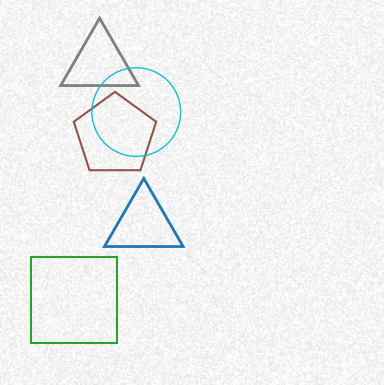[{"shape": "triangle", "thickness": 2, "radius": 0.59, "center": [0.373, 0.419]}, {"shape": "square", "thickness": 1.5, "radius": 0.56, "center": [0.193, 0.221]}, {"shape": "pentagon", "thickness": 1.5, "radius": 0.56, "center": [0.299, 0.649]}, {"shape": "triangle", "thickness": 2, "radius": 0.58, "center": [0.259, 0.836]}, {"shape": "circle", "thickness": 1, "radius": 0.58, "center": [0.354, 0.709]}]